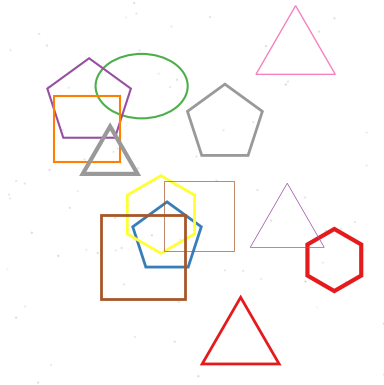[{"shape": "hexagon", "thickness": 3, "radius": 0.4, "center": [0.868, 0.325]}, {"shape": "triangle", "thickness": 2, "radius": 0.58, "center": [0.625, 0.112]}, {"shape": "pentagon", "thickness": 2, "radius": 0.47, "center": [0.434, 0.382]}, {"shape": "oval", "thickness": 1.5, "radius": 0.6, "center": [0.368, 0.776]}, {"shape": "triangle", "thickness": 0.5, "radius": 0.55, "center": [0.746, 0.413]}, {"shape": "pentagon", "thickness": 1.5, "radius": 0.57, "center": [0.231, 0.735]}, {"shape": "square", "thickness": 1.5, "radius": 0.43, "center": [0.225, 0.666]}, {"shape": "hexagon", "thickness": 2, "radius": 0.5, "center": [0.418, 0.443]}, {"shape": "square", "thickness": 2, "radius": 0.55, "center": [0.373, 0.331]}, {"shape": "square", "thickness": 0.5, "radius": 0.45, "center": [0.517, 0.439]}, {"shape": "triangle", "thickness": 1, "radius": 0.59, "center": [0.768, 0.866]}, {"shape": "pentagon", "thickness": 2, "radius": 0.51, "center": [0.584, 0.679]}, {"shape": "triangle", "thickness": 3, "radius": 0.41, "center": [0.286, 0.589]}]